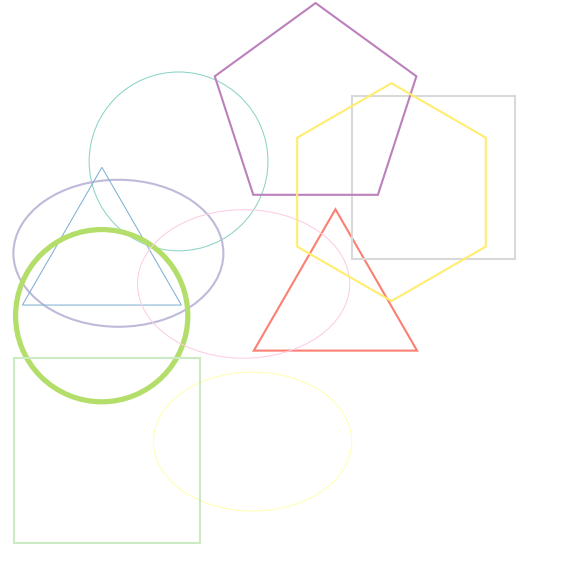[{"shape": "circle", "thickness": 0.5, "radius": 0.77, "center": [0.309, 0.72]}, {"shape": "oval", "thickness": 0.5, "radius": 0.86, "center": [0.437, 0.235]}, {"shape": "oval", "thickness": 1, "radius": 0.91, "center": [0.205, 0.561]}, {"shape": "triangle", "thickness": 1, "radius": 0.82, "center": [0.581, 0.474]}, {"shape": "triangle", "thickness": 0.5, "radius": 0.79, "center": [0.176, 0.55]}, {"shape": "circle", "thickness": 2.5, "radius": 0.75, "center": [0.176, 0.452]}, {"shape": "oval", "thickness": 0.5, "radius": 0.92, "center": [0.422, 0.507]}, {"shape": "square", "thickness": 1, "radius": 0.71, "center": [0.751, 0.692]}, {"shape": "pentagon", "thickness": 1, "radius": 0.92, "center": [0.546, 0.81]}, {"shape": "square", "thickness": 1, "radius": 0.8, "center": [0.185, 0.219]}, {"shape": "hexagon", "thickness": 1, "radius": 0.94, "center": [0.678, 0.666]}]